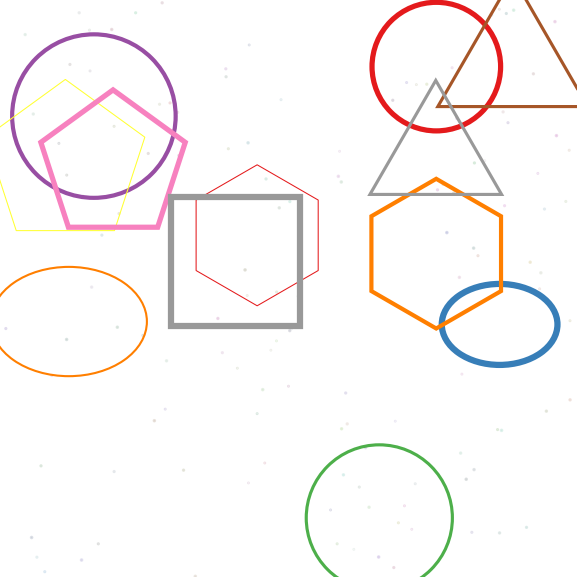[{"shape": "circle", "thickness": 2.5, "radius": 0.56, "center": [0.756, 0.884]}, {"shape": "hexagon", "thickness": 0.5, "radius": 0.61, "center": [0.445, 0.592]}, {"shape": "oval", "thickness": 3, "radius": 0.5, "center": [0.865, 0.437]}, {"shape": "circle", "thickness": 1.5, "radius": 0.63, "center": [0.657, 0.102]}, {"shape": "circle", "thickness": 2, "radius": 0.71, "center": [0.163, 0.798]}, {"shape": "oval", "thickness": 1, "radius": 0.68, "center": [0.119, 0.442]}, {"shape": "hexagon", "thickness": 2, "radius": 0.65, "center": [0.755, 0.56]}, {"shape": "pentagon", "thickness": 0.5, "radius": 0.72, "center": [0.113, 0.717]}, {"shape": "triangle", "thickness": 1.5, "radius": 0.75, "center": [0.888, 0.89]}, {"shape": "pentagon", "thickness": 2.5, "radius": 0.66, "center": [0.196, 0.712]}, {"shape": "square", "thickness": 3, "radius": 0.56, "center": [0.408, 0.546]}, {"shape": "triangle", "thickness": 1.5, "radius": 0.66, "center": [0.755, 0.728]}]